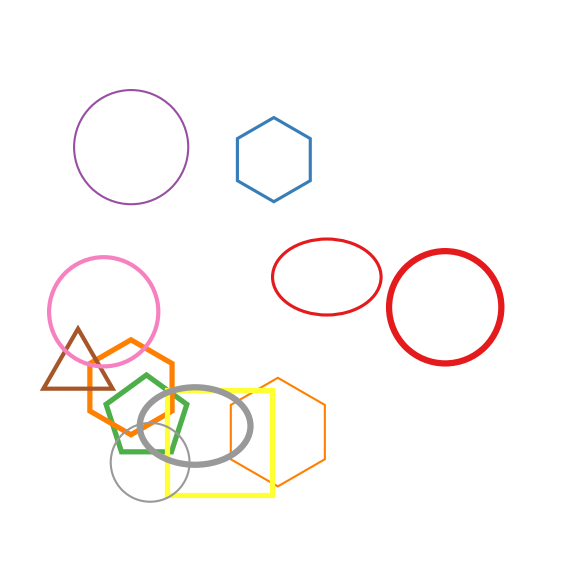[{"shape": "oval", "thickness": 1.5, "radius": 0.47, "center": [0.566, 0.519]}, {"shape": "circle", "thickness": 3, "radius": 0.49, "center": [0.771, 0.467]}, {"shape": "hexagon", "thickness": 1.5, "radius": 0.36, "center": [0.474, 0.723]}, {"shape": "pentagon", "thickness": 2.5, "radius": 0.37, "center": [0.254, 0.276]}, {"shape": "circle", "thickness": 1, "radius": 0.49, "center": [0.227, 0.744]}, {"shape": "hexagon", "thickness": 2.5, "radius": 0.41, "center": [0.227, 0.329]}, {"shape": "hexagon", "thickness": 1, "radius": 0.47, "center": [0.481, 0.251]}, {"shape": "square", "thickness": 2.5, "radius": 0.45, "center": [0.38, 0.233]}, {"shape": "triangle", "thickness": 2, "radius": 0.35, "center": [0.135, 0.361]}, {"shape": "circle", "thickness": 2, "radius": 0.47, "center": [0.18, 0.459]}, {"shape": "circle", "thickness": 1, "radius": 0.34, "center": [0.26, 0.199]}, {"shape": "oval", "thickness": 3, "radius": 0.48, "center": [0.338, 0.261]}]